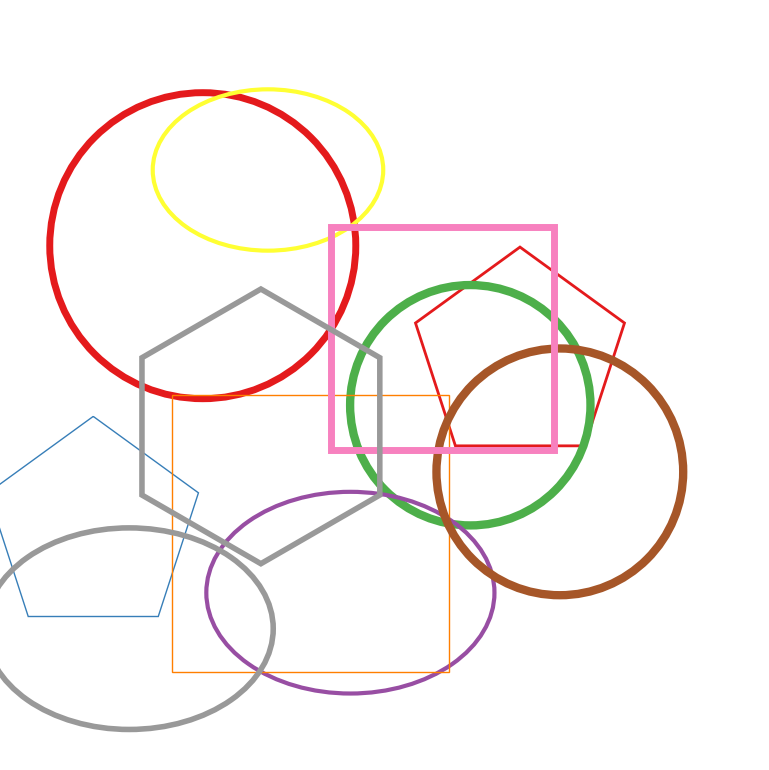[{"shape": "circle", "thickness": 2.5, "radius": 0.99, "center": [0.263, 0.681]}, {"shape": "pentagon", "thickness": 1, "radius": 0.71, "center": [0.675, 0.536]}, {"shape": "pentagon", "thickness": 0.5, "radius": 0.72, "center": [0.121, 0.316]}, {"shape": "circle", "thickness": 3, "radius": 0.78, "center": [0.611, 0.474]}, {"shape": "oval", "thickness": 1.5, "radius": 0.94, "center": [0.455, 0.23]}, {"shape": "square", "thickness": 0.5, "radius": 0.9, "center": [0.403, 0.307]}, {"shape": "oval", "thickness": 1.5, "radius": 0.75, "center": [0.348, 0.779]}, {"shape": "circle", "thickness": 3, "radius": 0.8, "center": [0.727, 0.387]}, {"shape": "square", "thickness": 2.5, "radius": 0.72, "center": [0.575, 0.56]}, {"shape": "oval", "thickness": 2, "radius": 0.93, "center": [0.168, 0.184]}, {"shape": "hexagon", "thickness": 2, "radius": 0.89, "center": [0.339, 0.446]}]